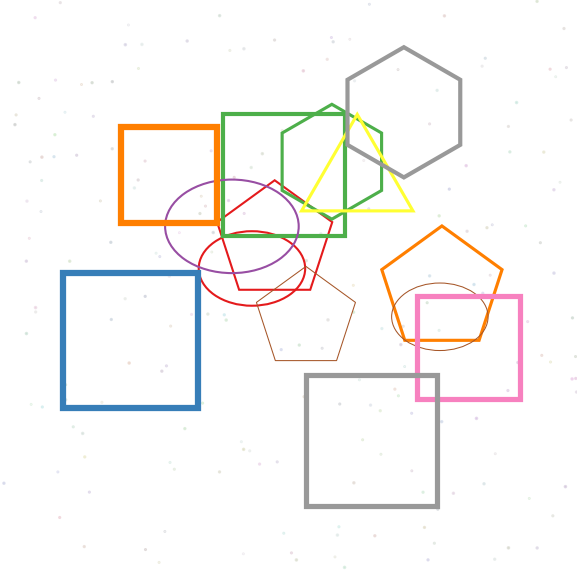[{"shape": "oval", "thickness": 1, "radius": 0.46, "center": [0.436, 0.534]}, {"shape": "pentagon", "thickness": 1, "radius": 0.52, "center": [0.476, 0.582]}, {"shape": "square", "thickness": 3, "radius": 0.59, "center": [0.226, 0.409]}, {"shape": "hexagon", "thickness": 1.5, "radius": 0.5, "center": [0.575, 0.719]}, {"shape": "square", "thickness": 2, "radius": 0.53, "center": [0.492, 0.696]}, {"shape": "oval", "thickness": 1, "radius": 0.58, "center": [0.402, 0.607]}, {"shape": "pentagon", "thickness": 1.5, "radius": 0.55, "center": [0.765, 0.498]}, {"shape": "square", "thickness": 3, "radius": 0.41, "center": [0.292, 0.696]}, {"shape": "triangle", "thickness": 1.5, "radius": 0.56, "center": [0.619, 0.69]}, {"shape": "pentagon", "thickness": 0.5, "radius": 0.45, "center": [0.53, 0.448]}, {"shape": "oval", "thickness": 0.5, "radius": 0.42, "center": [0.762, 0.451]}, {"shape": "square", "thickness": 2.5, "radius": 0.45, "center": [0.811, 0.397]}, {"shape": "square", "thickness": 2.5, "radius": 0.56, "center": [0.643, 0.237]}, {"shape": "hexagon", "thickness": 2, "radius": 0.56, "center": [0.699, 0.805]}]